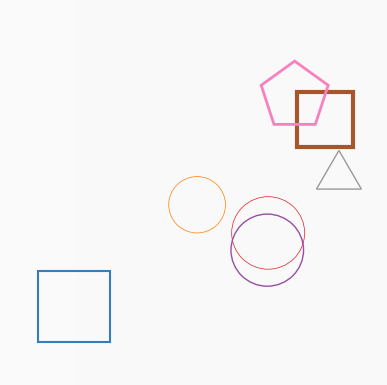[{"shape": "circle", "thickness": 0.5, "radius": 0.47, "center": [0.692, 0.395]}, {"shape": "square", "thickness": 1.5, "radius": 0.47, "center": [0.19, 0.204]}, {"shape": "circle", "thickness": 1, "radius": 0.47, "center": [0.69, 0.35]}, {"shape": "circle", "thickness": 0.5, "radius": 0.37, "center": [0.509, 0.468]}, {"shape": "square", "thickness": 3, "radius": 0.36, "center": [0.839, 0.69]}, {"shape": "pentagon", "thickness": 2, "radius": 0.45, "center": [0.76, 0.75]}, {"shape": "triangle", "thickness": 1, "radius": 0.33, "center": [0.875, 0.542]}]